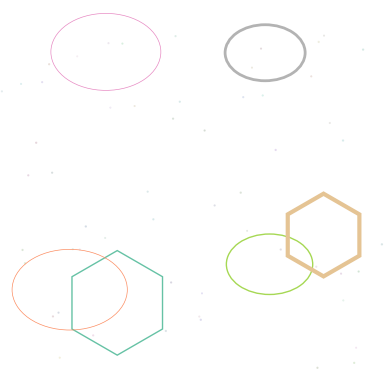[{"shape": "hexagon", "thickness": 1, "radius": 0.68, "center": [0.305, 0.213]}, {"shape": "oval", "thickness": 0.5, "radius": 0.75, "center": [0.181, 0.248]}, {"shape": "oval", "thickness": 0.5, "radius": 0.71, "center": [0.275, 0.865]}, {"shape": "oval", "thickness": 1, "radius": 0.56, "center": [0.7, 0.314]}, {"shape": "hexagon", "thickness": 3, "radius": 0.54, "center": [0.84, 0.389]}, {"shape": "oval", "thickness": 2, "radius": 0.52, "center": [0.689, 0.863]}]